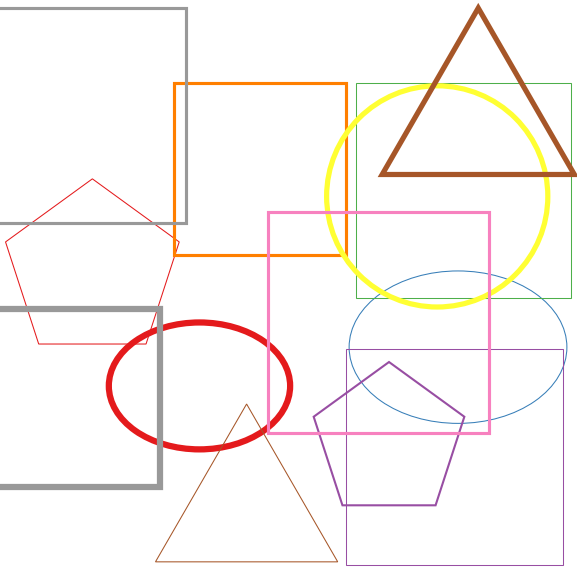[{"shape": "pentagon", "thickness": 0.5, "radius": 0.79, "center": [0.16, 0.531]}, {"shape": "oval", "thickness": 3, "radius": 0.78, "center": [0.345, 0.331]}, {"shape": "oval", "thickness": 0.5, "radius": 0.94, "center": [0.793, 0.398]}, {"shape": "square", "thickness": 0.5, "radius": 0.93, "center": [0.803, 0.669]}, {"shape": "square", "thickness": 0.5, "radius": 0.94, "center": [0.787, 0.208]}, {"shape": "pentagon", "thickness": 1, "radius": 0.69, "center": [0.674, 0.235]}, {"shape": "square", "thickness": 1.5, "radius": 0.75, "center": [0.45, 0.707]}, {"shape": "circle", "thickness": 2.5, "radius": 0.96, "center": [0.757, 0.659]}, {"shape": "triangle", "thickness": 0.5, "radius": 0.91, "center": [0.427, 0.117]}, {"shape": "triangle", "thickness": 2.5, "radius": 0.96, "center": [0.828, 0.793]}, {"shape": "square", "thickness": 1.5, "radius": 0.96, "center": [0.656, 0.441]}, {"shape": "square", "thickness": 1.5, "radius": 0.93, "center": [0.136, 0.799]}, {"shape": "square", "thickness": 3, "radius": 0.77, "center": [0.123, 0.311]}]